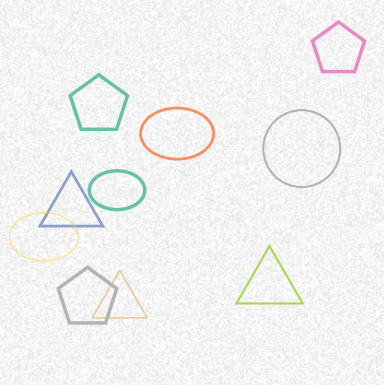[{"shape": "pentagon", "thickness": 2.5, "radius": 0.39, "center": [0.257, 0.728]}, {"shape": "oval", "thickness": 2.5, "radius": 0.36, "center": [0.304, 0.506]}, {"shape": "oval", "thickness": 2, "radius": 0.47, "center": [0.46, 0.653]}, {"shape": "triangle", "thickness": 2, "radius": 0.47, "center": [0.185, 0.46]}, {"shape": "pentagon", "thickness": 2.5, "radius": 0.36, "center": [0.879, 0.872]}, {"shape": "triangle", "thickness": 1.5, "radius": 0.5, "center": [0.7, 0.262]}, {"shape": "oval", "thickness": 0.5, "radius": 0.45, "center": [0.114, 0.385]}, {"shape": "triangle", "thickness": 1, "radius": 0.41, "center": [0.311, 0.215]}, {"shape": "circle", "thickness": 1.5, "radius": 0.5, "center": [0.784, 0.614]}, {"shape": "pentagon", "thickness": 2.5, "radius": 0.4, "center": [0.227, 0.226]}]